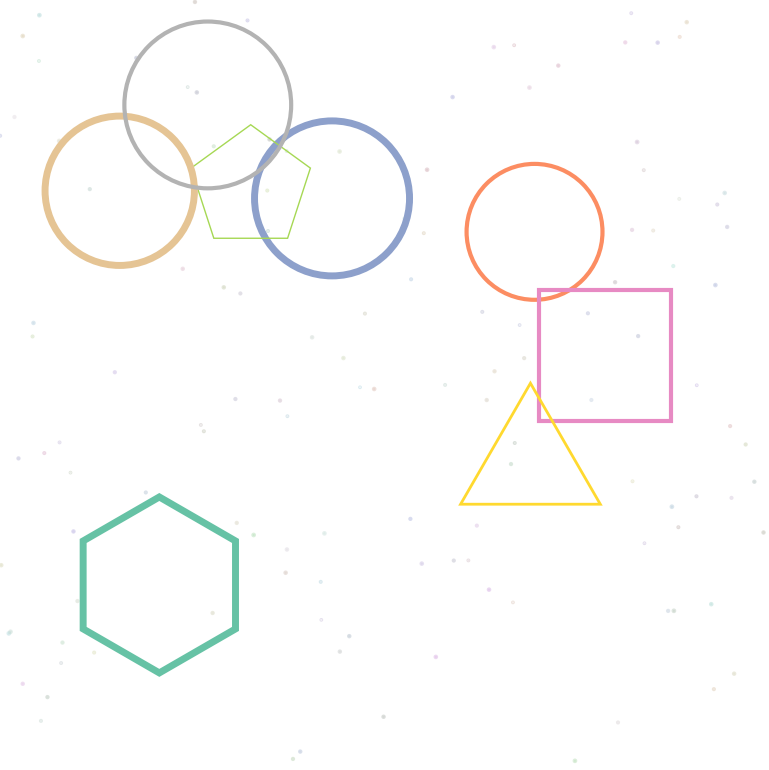[{"shape": "hexagon", "thickness": 2.5, "radius": 0.57, "center": [0.207, 0.24]}, {"shape": "circle", "thickness": 1.5, "radius": 0.44, "center": [0.694, 0.699]}, {"shape": "circle", "thickness": 2.5, "radius": 0.5, "center": [0.431, 0.742]}, {"shape": "square", "thickness": 1.5, "radius": 0.43, "center": [0.786, 0.538]}, {"shape": "pentagon", "thickness": 0.5, "radius": 0.41, "center": [0.326, 0.757]}, {"shape": "triangle", "thickness": 1, "radius": 0.52, "center": [0.689, 0.398]}, {"shape": "circle", "thickness": 2.5, "radius": 0.48, "center": [0.156, 0.752]}, {"shape": "circle", "thickness": 1.5, "radius": 0.54, "center": [0.27, 0.864]}]